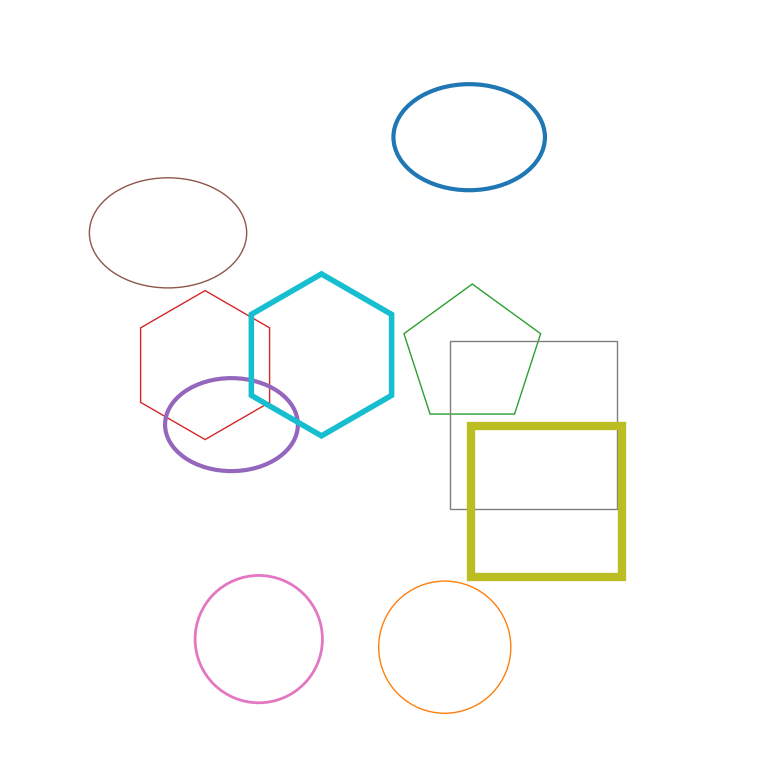[{"shape": "oval", "thickness": 1.5, "radius": 0.49, "center": [0.609, 0.822]}, {"shape": "circle", "thickness": 0.5, "radius": 0.43, "center": [0.578, 0.16]}, {"shape": "pentagon", "thickness": 0.5, "radius": 0.47, "center": [0.613, 0.538]}, {"shape": "hexagon", "thickness": 0.5, "radius": 0.48, "center": [0.266, 0.526]}, {"shape": "oval", "thickness": 1.5, "radius": 0.43, "center": [0.301, 0.449]}, {"shape": "oval", "thickness": 0.5, "radius": 0.51, "center": [0.218, 0.698]}, {"shape": "circle", "thickness": 1, "radius": 0.41, "center": [0.336, 0.17]}, {"shape": "square", "thickness": 0.5, "radius": 0.54, "center": [0.693, 0.448]}, {"shape": "square", "thickness": 3, "radius": 0.49, "center": [0.71, 0.349]}, {"shape": "hexagon", "thickness": 2, "radius": 0.53, "center": [0.418, 0.539]}]